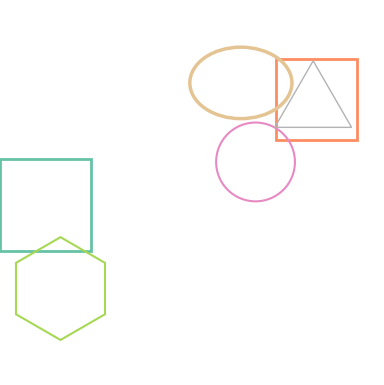[{"shape": "square", "thickness": 2, "radius": 0.6, "center": [0.118, 0.468]}, {"shape": "square", "thickness": 2, "radius": 0.53, "center": [0.823, 0.742]}, {"shape": "circle", "thickness": 1.5, "radius": 0.51, "center": [0.664, 0.579]}, {"shape": "hexagon", "thickness": 1.5, "radius": 0.67, "center": [0.157, 0.25]}, {"shape": "oval", "thickness": 2.5, "radius": 0.66, "center": [0.626, 0.785]}, {"shape": "triangle", "thickness": 1, "radius": 0.58, "center": [0.813, 0.727]}]